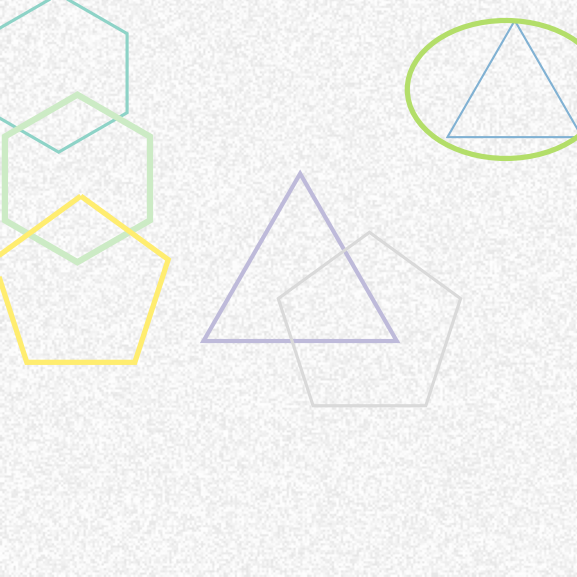[{"shape": "hexagon", "thickness": 1.5, "radius": 0.68, "center": [0.102, 0.872]}, {"shape": "triangle", "thickness": 2, "radius": 0.97, "center": [0.52, 0.505]}, {"shape": "triangle", "thickness": 1, "radius": 0.67, "center": [0.891, 0.829]}, {"shape": "oval", "thickness": 2.5, "radius": 0.85, "center": [0.876, 0.844]}, {"shape": "pentagon", "thickness": 1.5, "radius": 0.83, "center": [0.64, 0.431]}, {"shape": "hexagon", "thickness": 3, "radius": 0.73, "center": [0.134, 0.69]}, {"shape": "pentagon", "thickness": 2.5, "radius": 0.8, "center": [0.14, 0.5]}]